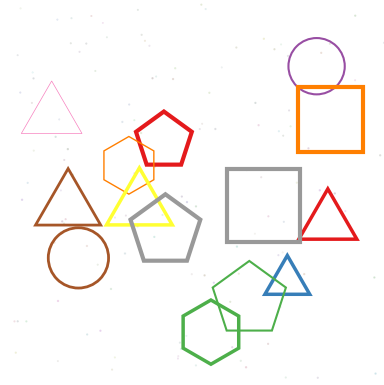[{"shape": "pentagon", "thickness": 3, "radius": 0.38, "center": [0.426, 0.634]}, {"shape": "triangle", "thickness": 2.5, "radius": 0.44, "center": [0.851, 0.422]}, {"shape": "triangle", "thickness": 2.5, "radius": 0.34, "center": [0.746, 0.269]}, {"shape": "hexagon", "thickness": 2.5, "radius": 0.42, "center": [0.548, 0.137]}, {"shape": "pentagon", "thickness": 1.5, "radius": 0.5, "center": [0.648, 0.222]}, {"shape": "circle", "thickness": 1.5, "radius": 0.37, "center": [0.822, 0.828]}, {"shape": "hexagon", "thickness": 1, "radius": 0.37, "center": [0.335, 0.571]}, {"shape": "square", "thickness": 3, "radius": 0.42, "center": [0.858, 0.689]}, {"shape": "triangle", "thickness": 2.5, "radius": 0.49, "center": [0.362, 0.465]}, {"shape": "triangle", "thickness": 2, "radius": 0.49, "center": [0.177, 0.464]}, {"shape": "circle", "thickness": 2, "radius": 0.39, "center": [0.204, 0.33]}, {"shape": "triangle", "thickness": 0.5, "radius": 0.46, "center": [0.134, 0.699]}, {"shape": "pentagon", "thickness": 3, "radius": 0.48, "center": [0.43, 0.4]}, {"shape": "square", "thickness": 3, "radius": 0.47, "center": [0.684, 0.467]}]